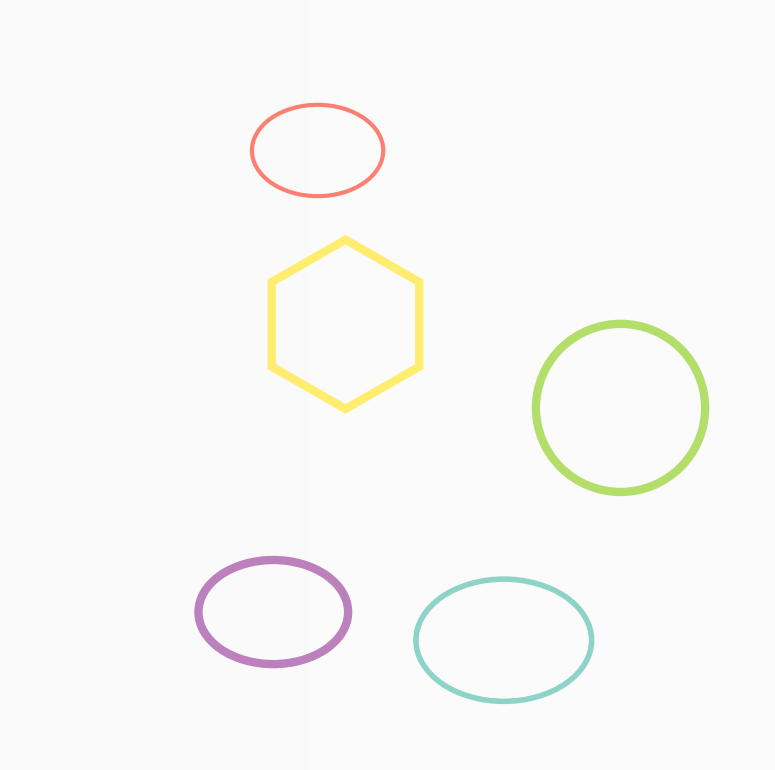[{"shape": "oval", "thickness": 2, "radius": 0.57, "center": [0.65, 0.169]}, {"shape": "oval", "thickness": 1.5, "radius": 0.42, "center": [0.41, 0.805]}, {"shape": "circle", "thickness": 3, "radius": 0.55, "center": [0.801, 0.47]}, {"shape": "oval", "thickness": 3, "radius": 0.48, "center": [0.353, 0.205]}, {"shape": "hexagon", "thickness": 3, "radius": 0.55, "center": [0.446, 0.579]}]